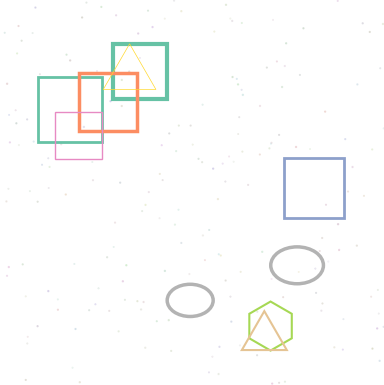[{"shape": "square", "thickness": 2, "radius": 0.42, "center": [0.181, 0.716]}, {"shape": "square", "thickness": 3, "radius": 0.36, "center": [0.364, 0.815]}, {"shape": "square", "thickness": 2.5, "radius": 0.38, "center": [0.28, 0.734]}, {"shape": "square", "thickness": 2, "radius": 0.39, "center": [0.816, 0.512]}, {"shape": "square", "thickness": 1, "radius": 0.31, "center": [0.204, 0.648]}, {"shape": "hexagon", "thickness": 1.5, "radius": 0.32, "center": [0.703, 0.153]}, {"shape": "triangle", "thickness": 0.5, "radius": 0.4, "center": [0.337, 0.807]}, {"shape": "triangle", "thickness": 1.5, "radius": 0.34, "center": [0.687, 0.124]}, {"shape": "oval", "thickness": 2.5, "radius": 0.34, "center": [0.772, 0.311]}, {"shape": "oval", "thickness": 2.5, "radius": 0.3, "center": [0.494, 0.22]}]